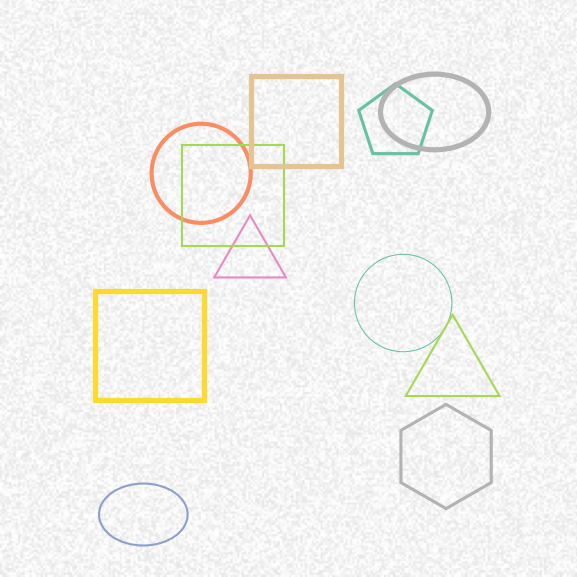[{"shape": "pentagon", "thickness": 1.5, "radius": 0.33, "center": [0.685, 0.787]}, {"shape": "circle", "thickness": 0.5, "radius": 0.42, "center": [0.698, 0.474]}, {"shape": "circle", "thickness": 2, "radius": 0.43, "center": [0.348, 0.699]}, {"shape": "oval", "thickness": 1, "radius": 0.38, "center": [0.248, 0.108]}, {"shape": "triangle", "thickness": 1, "radius": 0.36, "center": [0.433, 0.555]}, {"shape": "triangle", "thickness": 1, "radius": 0.47, "center": [0.784, 0.36]}, {"shape": "square", "thickness": 1, "radius": 0.44, "center": [0.403, 0.66]}, {"shape": "square", "thickness": 2.5, "radius": 0.47, "center": [0.259, 0.4]}, {"shape": "square", "thickness": 2.5, "radius": 0.39, "center": [0.513, 0.789]}, {"shape": "oval", "thickness": 2.5, "radius": 0.47, "center": [0.753, 0.805]}, {"shape": "hexagon", "thickness": 1.5, "radius": 0.45, "center": [0.772, 0.209]}]